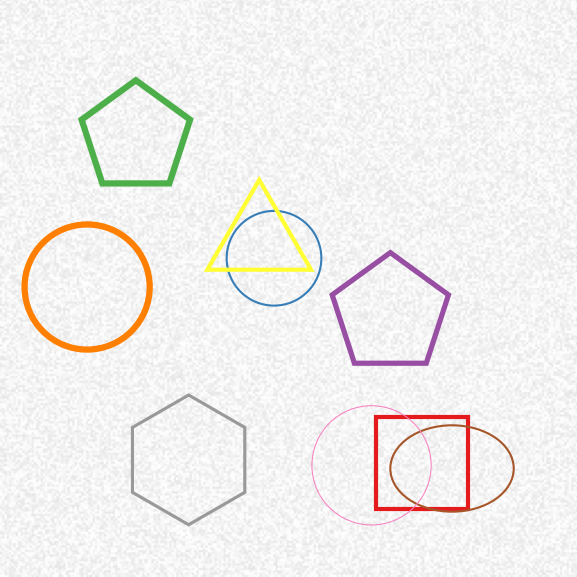[{"shape": "square", "thickness": 2, "radius": 0.4, "center": [0.731, 0.197]}, {"shape": "circle", "thickness": 1, "radius": 0.41, "center": [0.474, 0.552]}, {"shape": "pentagon", "thickness": 3, "radius": 0.49, "center": [0.235, 0.761]}, {"shape": "pentagon", "thickness": 2.5, "radius": 0.53, "center": [0.676, 0.456]}, {"shape": "circle", "thickness": 3, "radius": 0.54, "center": [0.151, 0.502]}, {"shape": "triangle", "thickness": 2, "radius": 0.52, "center": [0.449, 0.584]}, {"shape": "oval", "thickness": 1, "radius": 0.53, "center": [0.783, 0.188]}, {"shape": "circle", "thickness": 0.5, "radius": 0.52, "center": [0.643, 0.193]}, {"shape": "hexagon", "thickness": 1.5, "radius": 0.56, "center": [0.327, 0.203]}]